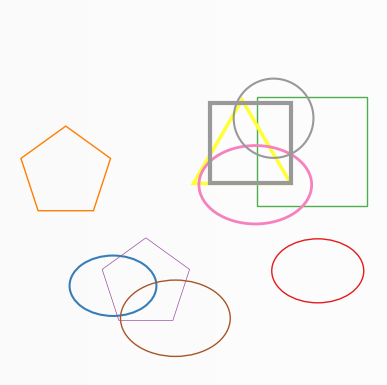[{"shape": "oval", "thickness": 1, "radius": 0.59, "center": [0.82, 0.297]}, {"shape": "oval", "thickness": 1.5, "radius": 0.56, "center": [0.292, 0.258]}, {"shape": "square", "thickness": 1, "radius": 0.71, "center": [0.806, 0.606]}, {"shape": "pentagon", "thickness": 0.5, "radius": 0.59, "center": [0.376, 0.264]}, {"shape": "pentagon", "thickness": 1, "radius": 0.61, "center": [0.17, 0.551]}, {"shape": "triangle", "thickness": 2.5, "radius": 0.72, "center": [0.625, 0.596]}, {"shape": "oval", "thickness": 1, "radius": 0.71, "center": [0.453, 0.173]}, {"shape": "oval", "thickness": 2, "radius": 0.73, "center": [0.659, 0.52]}, {"shape": "square", "thickness": 3, "radius": 0.52, "center": [0.646, 0.628]}, {"shape": "circle", "thickness": 1.5, "radius": 0.51, "center": [0.706, 0.693]}]